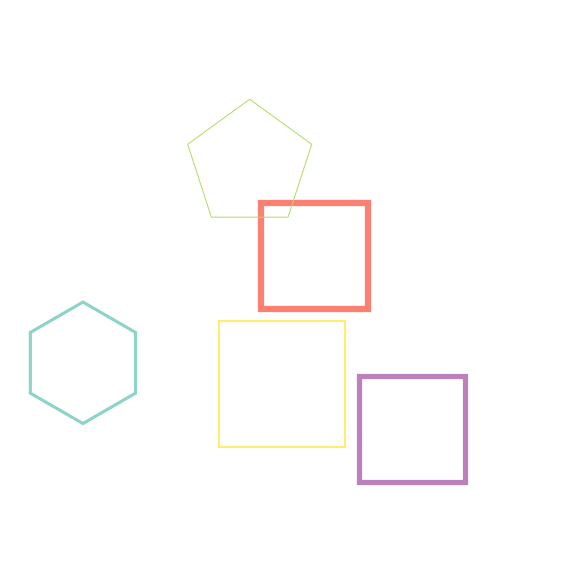[{"shape": "hexagon", "thickness": 1.5, "radius": 0.53, "center": [0.144, 0.371]}, {"shape": "square", "thickness": 3, "radius": 0.46, "center": [0.545, 0.556]}, {"shape": "pentagon", "thickness": 0.5, "radius": 0.56, "center": [0.432, 0.714]}, {"shape": "square", "thickness": 2.5, "radius": 0.46, "center": [0.714, 0.256]}, {"shape": "square", "thickness": 1, "radius": 0.54, "center": [0.488, 0.334]}]